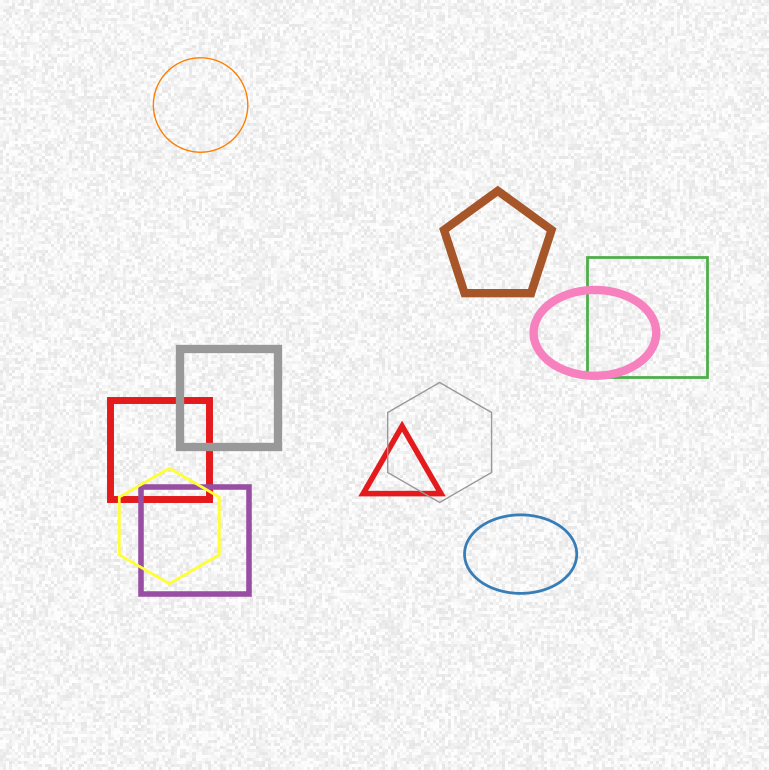[{"shape": "triangle", "thickness": 2, "radius": 0.29, "center": [0.522, 0.388]}, {"shape": "square", "thickness": 2.5, "radius": 0.32, "center": [0.207, 0.416]}, {"shape": "oval", "thickness": 1, "radius": 0.36, "center": [0.676, 0.28]}, {"shape": "square", "thickness": 1, "radius": 0.39, "center": [0.841, 0.589]}, {"shape": "square", "thickness": 2, "radius": 0.35, "center": [0.253, 0.298]}, {"shape": "circle", "thickness": 0.5, "radius": 0.31, "center": [0.26, 0.864]}, {"shape": "hexagon", "thickness": 1, "radius": 0.37, "center": [0.22, 0.317]}, {"shape": "pentagon", "thickness": 3, "radius": 0.37, "center": [0.646, 0.679]}, {"shape": "oval", "thickness": 3, "radius": 0.4, "center": [0.773, 0.568]}, {"shape": "hexagon", "thickness": 0.5, "radius": 0.39, "center": [0.571, 0.425]}, {"shape": "square", "thickness": 3, "radius": 0.32, "center": [0.298, 0.483]}]